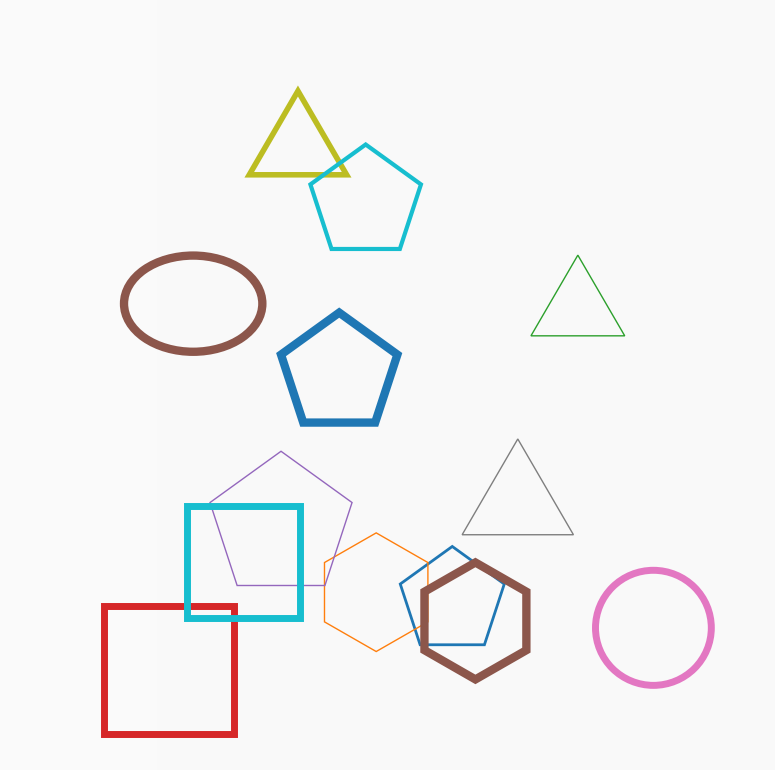[{"shape": "pentagon", "thickness": 3, "radius": 0.39, "center": [0.438, 0.515]}, {"shape": "pentagon", "thickness": 1, "radius": 0.35, "center": [0.584, 0.22]}, {"shape": "hexagon", "thickness": 0.5, "radius": 0.39, "center": [0.485, 0.231]}, {"shape": "triangle", "thickness": 0.5, "radius": 0.35, "center": [0.746, 0.599]}, {"shape": "square", "thickness": 2.5, "radius": 0.42, "center": [0.218, 0.13]}, {"shape": "pentagon", "thickness": 0.5, "radius": 0.48, "center": [0.363, 0.318]}, {"shape": "oval", "thickness": 3, "radius": 0.45, "center": [0.249, 0.606]}, {"shape": "hexagon", "thickness": 3, "radius": 0.38, "center": [0.613, 0.194]}, {"shape": "circle", "thickness": 2.5, "radius": 0.37, "center": [0.843, 0.185]}, {"shape": "triangle", "thickness": 0.5, "radius": 0.41, "center": [0.668, 0.347]}, {"shape": "triangle", "thickness": 2, "radius": 0.36, "center": [0.384, 0.809]}, {"shape": "square", "thickness": 2.5, "radius": 0.36, "center": [0.315, 0.271]}, {"shape": "pentagon", "thickness": 1.5, "radius": 0.37, "center": [0.472, 0.737]}]